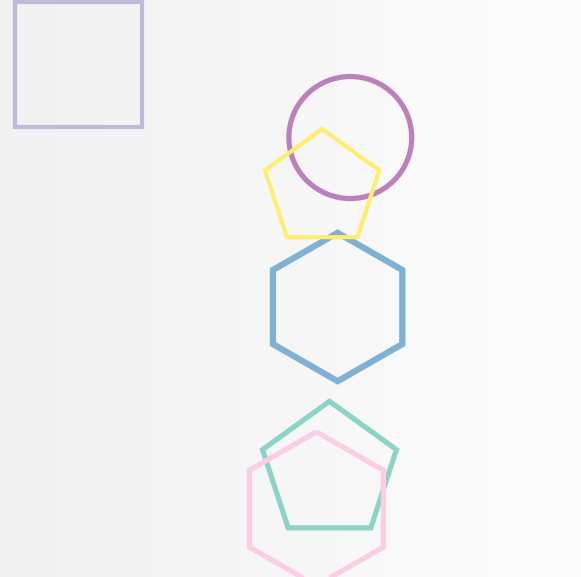[{"shape": "pentagon", "thickness": 2.5, "radius": 0.61, "center": [0.567, 0.183]}, {"shape": "square", "thickness": 2, "radius": 0.54, "center": [0.135, 0.887]}, {"shape": "hexagon", "thickness": 3, "radius": 0.64, "center": [0.581, 0.467]}, {"shape": "hexagon", "thickness": 2.5, "radius": 0.67, "center": [0.544, 0.118]}, {"shape": "circle", "thickness": 2.5, "radius": 0.53, "center": [0.603, 0.761]}, {"shape": "pentagon", "thickness": 2, "radius": 0.52, "center": [0.554, 0.672]}]